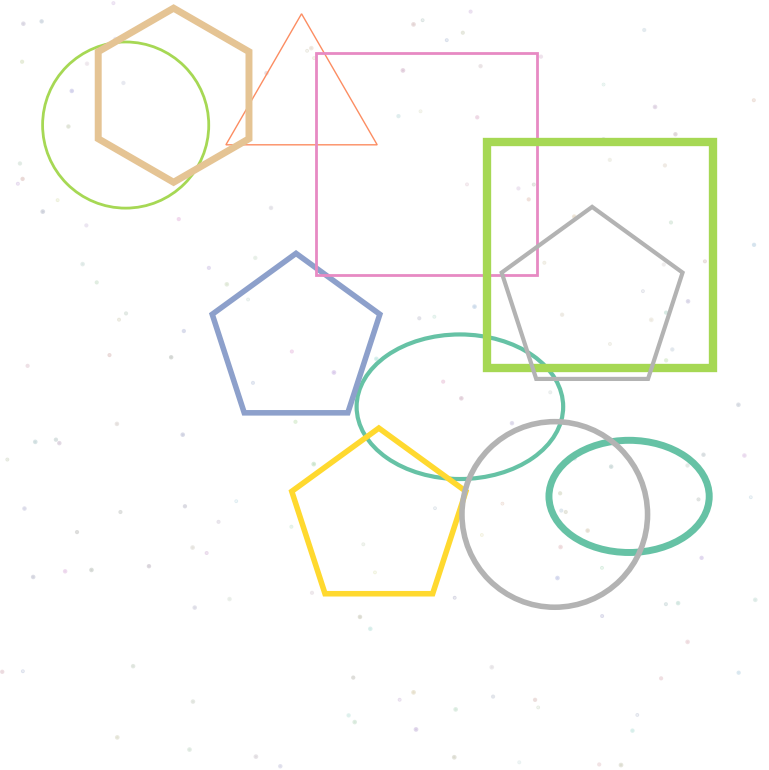[{"shape": "oval", "thickness": 2.5, "radius": 0.52, "center": [0.817, 0.355]}, {"shape": "oval", "thickness": 1.5, "radius": 0.67, "center": [0.597, 0.472]}, {"shape": "triangle", "thickness": 0.5, "radius": 0.57, "center": [0.392, 0.869]}, {"shape": "pentagon", "thickness": 2, "radius": 0.57, "center": [0.384, 0.556]}, {"shape": "square", "thickness": 1, "radius": 0.72, "center": [0.554, 0.787]}, {"shape": "circle", "thickness": 1, "radius": 0.54, "center": [0.163, 0.838]}, {"shape": "square", "thickness": 3, "radius": 0.73, "center": [0.78, 0.669]}, {"shape": "pentagon", "thickness": 2, "radius": 0.59, "center": [0.492, 0.325]}, {"shape": "hexagon", "thickness": 2.5, "radius": 0.57, "center": [0.225, 0.876]}, {"shape": "pentagon", "thickness": 1.5, "radius": 0.62, "center": [0.769, 0.608]}, {"shape": "circle", "thickness": 2, "radius": 0.6, "center": [0.72, 0.332]}]